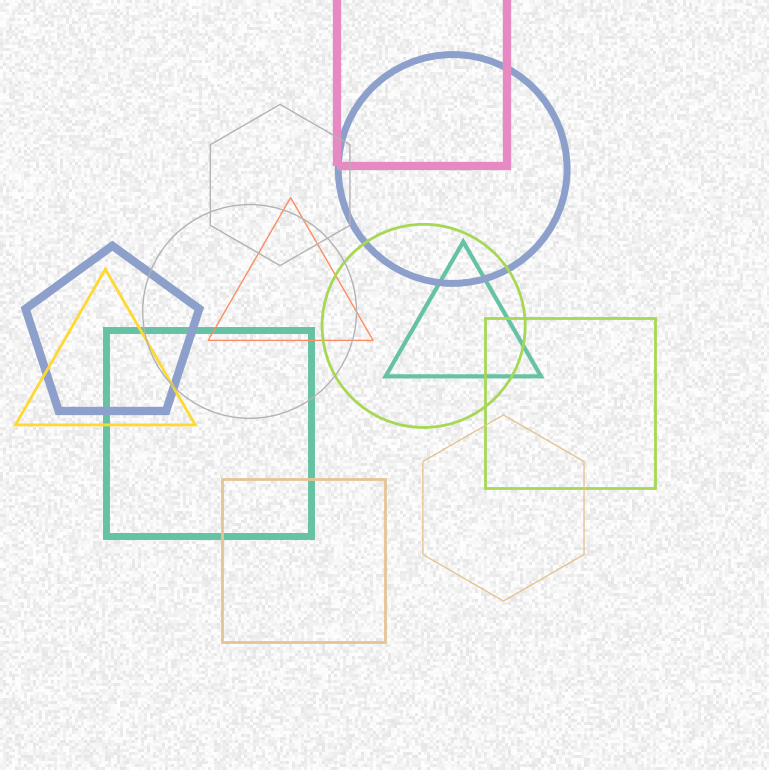[{"shape": "triangle", "thickness": 1.5, "radius": 0.58, "center": [0.602, 0.57]}, {"shape": "square", "thickness": 2.5, "radius": 0.67, "center": [0.271, 0.438]}, {"shape": "triangle", "thickness": 0.5, "radius": 0.62, "center": [0.377, 0.62]}, {"shape": "circle", "thickness": 2.5, "radius": 0.74, "center": [0.588, 0.781]}, {"shape": "pentagon", "thickness": 3, "radius": 0.59, "center": [0.146, 0.562]}, {"shape": "square", "thickness": 3, "radius": 0.55, "center": [0.548, 0.895]}, {"shape": "circle", "thickness": 1, "radius": 0.66, "center": [0.55, 0.577]}, {"shape": "square", "thickness": 1, "radius": 0.55, "center": [0.741, 0.477]}, {"shape": "triangle", "thickness": 1, "radius": 0.67, "center": [0.137, 0.516]}, {"shape": "hexagon", "thickness": 0.5, "radius": 0.6, "center": [0.654, 0.34]}, {"shape": "square", "thickness": 1, "radius": 0.53, "center": [0.394, 0.272]}, {"shape": "circle", "thickness": 0.5, "radius": 0.69, "center": [0.324, 0.596]}, {"shape": "hexagon", "thickness": 0.5, "radius": 0.52, "center": [0.364, 0.76]}]